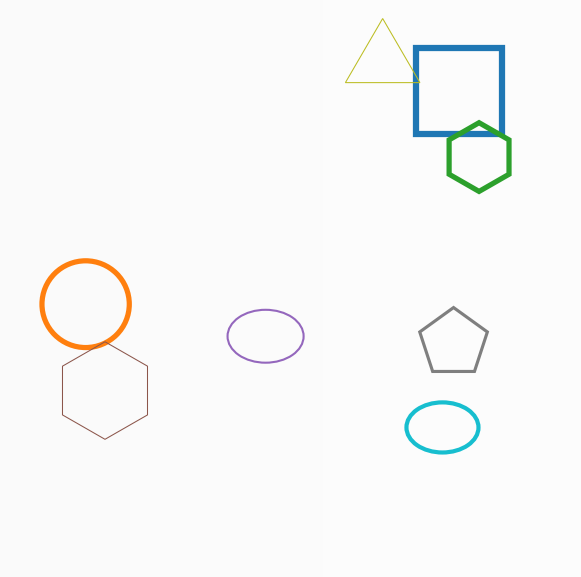[{"shape": "square", "thickness": 3, "radius": 0.37, "center": [0.79, 0.841]}, {"shape": "circle", "thickness": 2.5, "radius": 0.38, "center": [0.147, 0.472]}, {"shape": "hexagon", "thickness": 2.5, "radius": 0.3, "center": [0.824, 0.727]}, {"shape": "oval", "thickness": 1, "radius": 0.33, "center": [0.457, 0.417]}, {"shape": "hexagon", "thickness": 0.5, "radius": 0.42, "center": [0.181, 0.323]}, {"shape": "pentagon", "thickness": 1.5, "radius": 0.31, "center": [0.78, 0.405]}, {"shape": "triangle", "thickness": 0.5, "radius": 0.37, "center": [0.658, 0.893]}, {"shape": "oval", "thickness": 2, "radius": 0.31, "center": [0.761, 0.259]}]